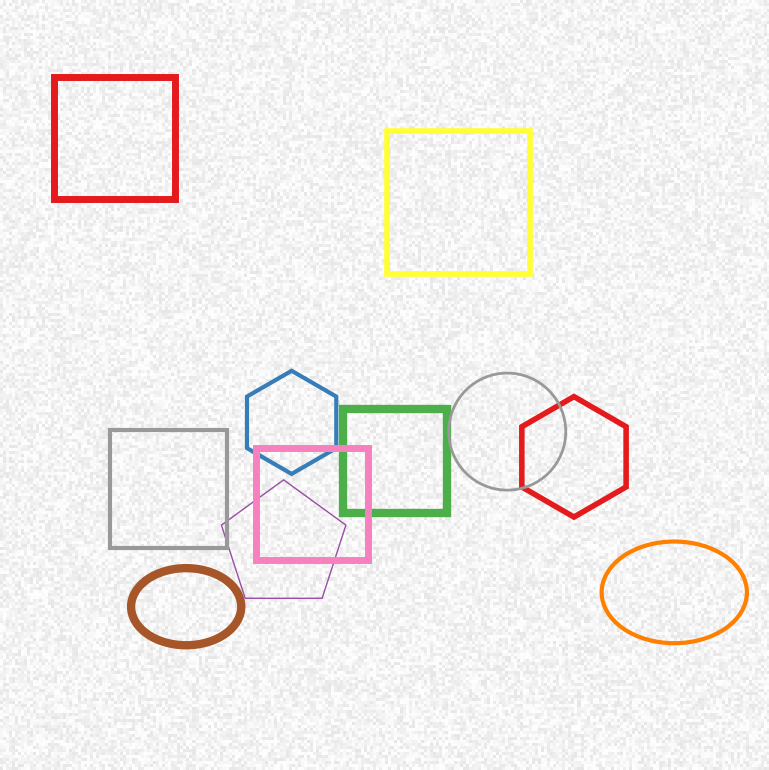[{"shape": "square", "thickness": 2.5, "radius": 0.39, "center": [0.149, 0.821]}, {"shape": "hexagon", "thickness": 2, "radius": 0.39, "center": [0.745, 0.407]}, {"shape": "hexagon", "thickness": 1.5, "radius": 0.33, "center": [0.379, 0.451]}, {"shape": "square", "thickness": 3, "radius": 0.34, "center": [0.513, 0.402]}, {"shape": "pentagon", "thickness": 0.5, "radius": 0.43, "center": [0.368, 0.292]}, {"shape": "oval", "thickness": 1.5, "radius": 0.47, "center": [0.876, 0.231]}, {"shape": "square", "thickness": 2, "radius": 0.47, "center": [0.596, 0.737]}, {"shape": "oval", "thickness": 3, "radius": 0.36, "center": [0.242, 0.212]}, {"shape": "square", "thickness": 2.5, "radius": 0.36, "center": [0.405, 0.345]}, {"shape": "circle", "thickness": 1, "radius": 0.38, "center": [0.659, 0.439]}, {"shape": "square", "thickness": 1.5, "radius": 0.38, "center": [0.218, 0.365]}]